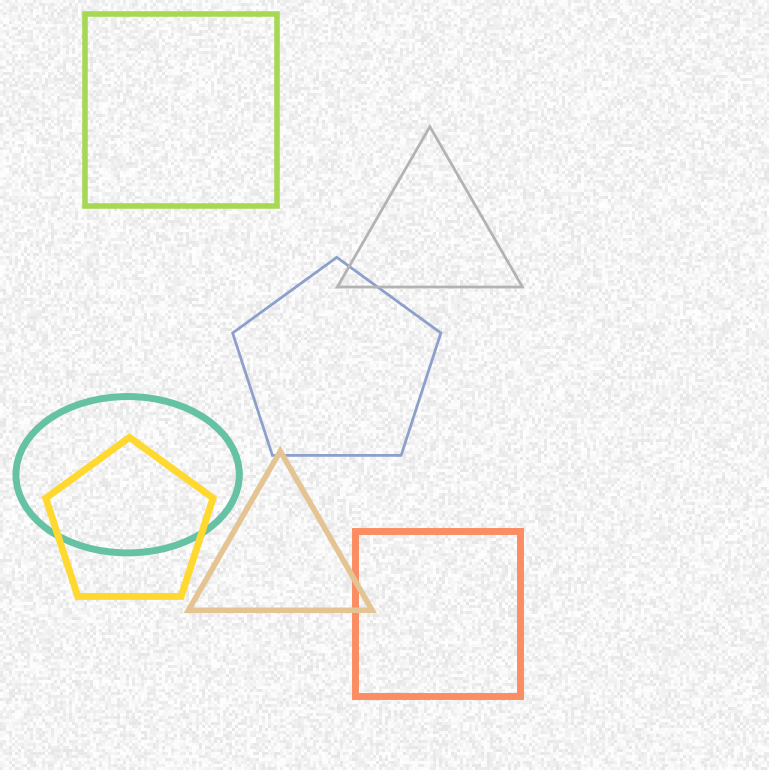[{"shape": "oval", "thickness": 2.5, "radius": 0.73, "center": [0.166, 0.383]}, {"shape": "square", "thickness": 2.5, "radius": 0.54, "center": [0.568, 0.203]}, {"shape": "pentagon", "thickness": 1, "radius": 0.71, "center": [0.437, 0.524]}, {"shape": "square", "thickness": 2, "radius": 0.62, "center": [0.235, 0.857]}, {"shape": "pentagon", "thickness": 2.5, "radius": 0.57, "center": [0.168, 0.318]}, {"shape": "triangle", "thickness": 2, "radius": 0.69, "center": [0.364, 0.276]}, {"shape": "triangle", "thickness": 1, "radius": 0.69, "center": [0.558, 0.697]}]